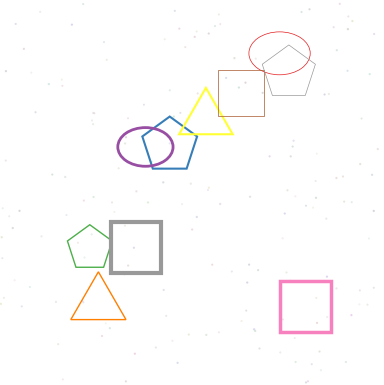[{"shape": "oval", "thickness": 0.5, "radius": 0.4, "center": [0.726, 0.861]}, {"shape": "pentagon", "thickness": 1.5, "radius": 0.37, "center": [0.441, 0.622]}, {"shape": "pentagon", "thickness": 1, "radius": 0.31, "center": [0.233, 0.355]}, {"shape": "oval", "thickness": 2, "radius": 0.36, "center": [0.378, 0.618]}, {"shape": "triangle", "thickness": 1, "radius": 0.41, "center": [0.256, 0.211]}, {"shape": "triangle", "thickness": 1.5, "radius": 0.4, "center": [0.535, 0.691]}, {"shape": "square", "thickness": 0.5, "radius": 0.3, "center": [0.625, 0.759]}, {"shape": "square", "thickness": 2.5, "radius": 0.33, "center": [0.794, 0.203]}, {"shape": "square", "thickness": 3, "radius": 0.33, "center": [0.353, 0.357]}, {"shape": "pentagon", "thickness": 0.5, "radius": 0.36, "center": [0.75, 0.811]}]